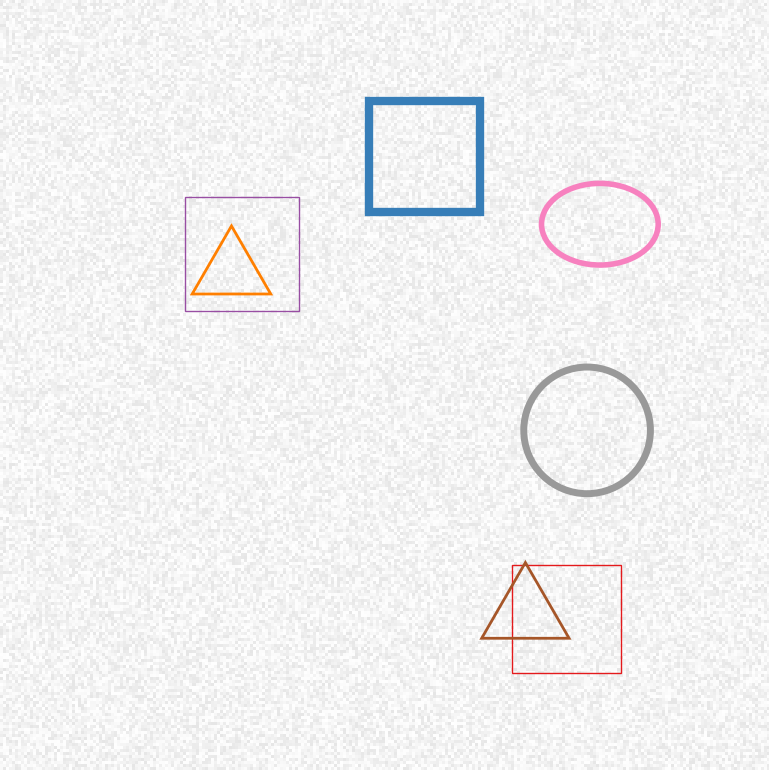[{"shape": "square", "thickness": 0.5, "radius": 0.35, "center": [0.736, 0.196]}, {"shape": "square", "thickness": 3, "radius": 0.36, "center": [0.551, 0.797]}, {"shape": "square", "thickness": 0.5, "radius": 0.37, "center": [0.314, 0.67]}, {"shape": "triangle", "thickness": 1, "radius": 0.29, "center": [0.301, 0.648]}, {"shape": "triangle", "thickness": 1, "radius": 0.33, "center": [0.682, 0.204]}, {"shape": "oval", "thickness": 2, "radius": 0.38, "center": [0.779, 0.709]}, {"shape": "circle", "thickness": 2.5, "radius": 0.41, "center": [0.762, 0.441]}]